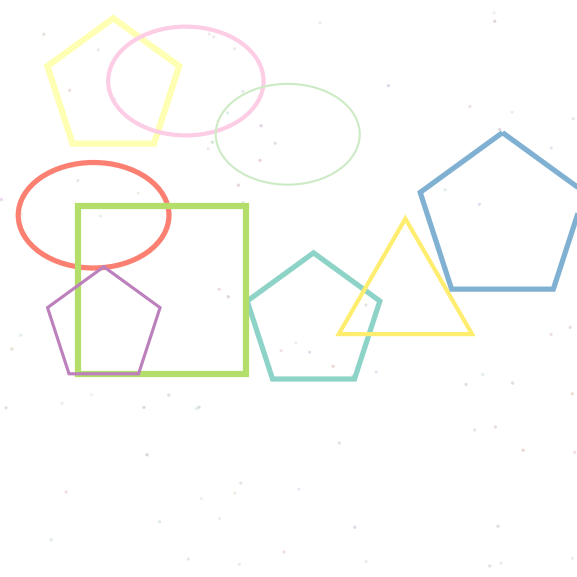[{"shape": "pentagon", "thickness": 2.5, "radius": 0.6, "center": [0.543, 0.441]}, {"shape": "pentagon", "thickness": 3, "radius": 0.6, "center": [0.196, 0.848]}, {"shape": "oval", "thickness": 2.5, "radius": 0.65, "center": [0.162, 0.626]}, {"shape": "pentagon", "thickness": 2.5, "radius": 0.75, "center": [0.87, 0.62]}, {"shape": "square", "thickness": 3, "radius": 0.73, "center": [0.281, 0.497]}, {"shape": "oval", "thickness": 2, "radius": 0.67, "center": [0.322, 0.859]}, {"shape": "pentagon", "thickness": 1.5, "radius": 0.51, "center": [0.18, 0.435]}, {"shape": "oval", "thickness": 1, "radius": 0.62, "center": [0.498, 0.767]}, {"shape": "triangle", "thickness": 2, "radius": 0.67, "center": [0.702, 0.487]}]